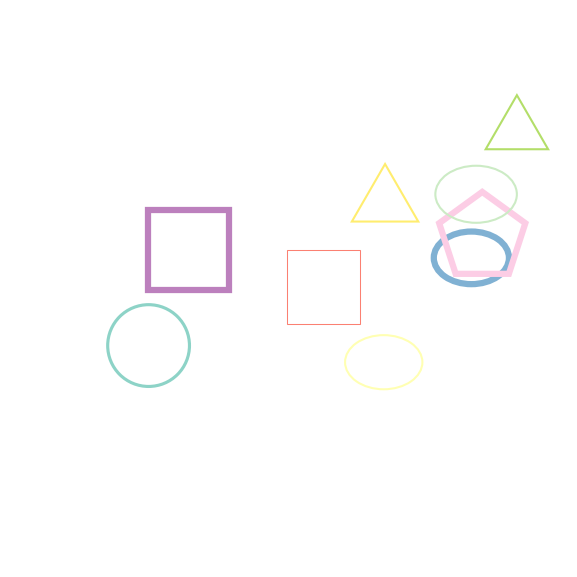[{"shape": "circle", "thickness": 1.5, "radius": 0.35, "center": [0.257, 0.401]}, {"shape": "oval", "thickness": 1, "radius": 0.33, "center": [0.664, 0.372]}, {"shape": "square", "thickness": 0.5, "radius": 0.32, "center": [0.56, 0.502]}, {"shape": "oval", "thickness": 3, "radius": 0.33, "center": [0.816, 0.553]}, {"shape": "triangle", "thickness": 1, "radius": 0.31, "center": [0.895, 0.772]}, {"shape": "pentagon", "thickness": 3, "radius": 0.39, "center": [0.835, 0.588]}, {"shape": "square", "thickness": 3, "radius": 0.35, "center": [0.327, 0.566]}, {"shape": "oval", "thickness": 1, "radius": 0.35, "center": [0.824, 0.663]}, {"shape": "triangle", "thickness": 1, "radius": 0.33, "center": [0.667, 0.649]}]